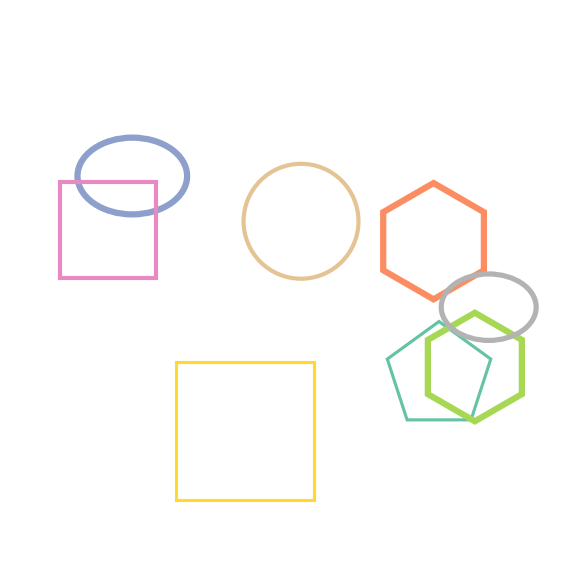[{"shape": "pentagon", "thickness": 1.5, "radius": 0.47, "center": [0.76, 0.348]}, {"shape": "hexagon", "thickness": 3, "radius": 0.5, "center": [0.751, 0.581]}, {"shape": "oval", "thickness": 3, "radius": 0.47, "center": [0.229, 0.694]}, {"shape": "square", "thickness": 2, "radius": 0.42, "center": [0.187, 0.601]}, {"shape": "hexagon", "thickness": 3, "radius": 0.47, "center": [0.822, 0.364]}, {"shape": "square", "thickness": 1.5, "radius": 0.6, "center": [0.425, 0.253]}, {"shape": "circle", "thickness": 2, "radius": 0.5, "center": [0.521, 0.616]}, {"shape": "oval", "thickness": 2.5, "radius": 0.41, "center": [0.846, 0.467]}]